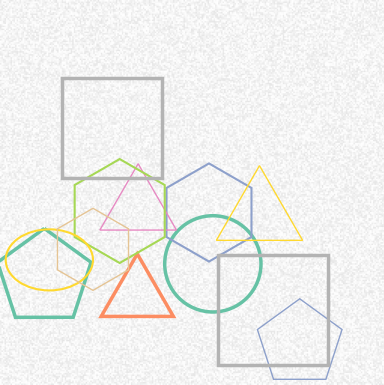[{"shape": "circle", "thickness": 2.5, "radius": 0.63, "center": [0.553, 0.315]}, {"shape": "pentagon", "thickness": 2.5, "radius": 0.64, "center": [0.115, 0.279]}, {"shape": "triangle", "thickness": 2.5, "radius": 0.54, "center": [0.357, 0.232]}, {"shape": "hexagon", "thickness": 1.5, "radius": 0.64, "center": [0.543, 0.448]}, {"shape": "pentagon", "thickness": 1, "radius": 0.58, "center": [0.779, 0.108]}, {"shape": "triangle", "thickness": 1, "radius": 0.57, "center": [0.359, 0.46]}, {"shape": "hexagon", "thickness": 1.5, "radius": 0.68, "center": [0.311, 0.452]}, {"shape": "triangle", "thickness": 1, "radius": 0.65, "center": [0.674, 0.44]}, {"shape": "oval", "thickness": 1.5, "radius": 0.57, "center": [0.128, 0.325]}, {"shape": "hexagon", "thickness": 1, "radius": 0.53, "center": [0.242, 0.352]}, {"shape": "square", "thickness": 2.5, "radius": 0.71, "center": [0.708, 0.194]}, {"shape": "square", "thickness": 2.5, "radius": 0.65, "center": [0.292, 0.669]}]